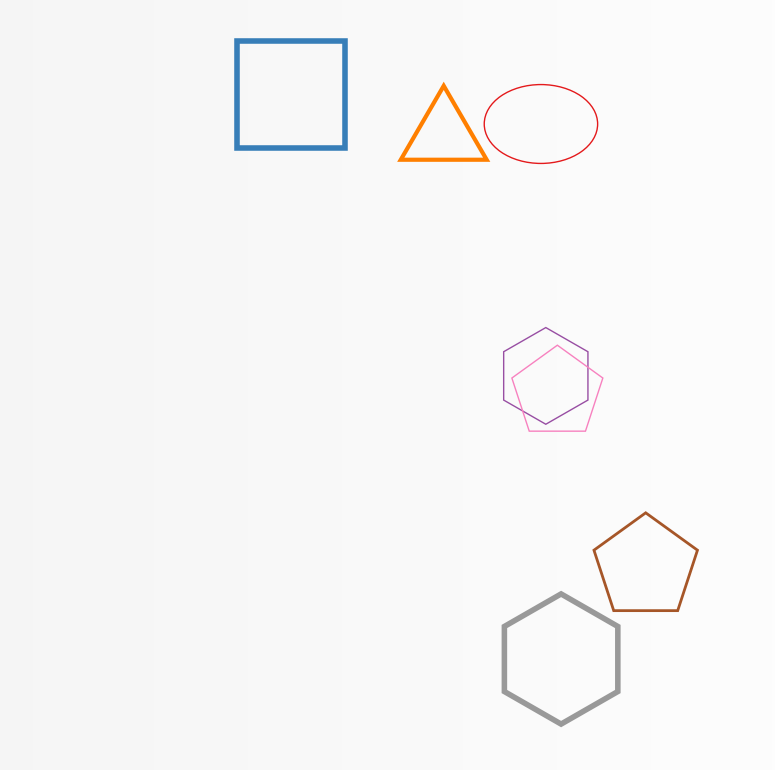[{"shape": "oval", "thickness": 0.5, "radius": 0.37, "center": [0.698, 0.839]}, {"shape": "square", "thickness": 2, "radius": 0.35, "center": [0.375, 0.877]}, {"shape": "hexagon", "thickness": 0.5, "radius": 0.31, "center": [0.704, 0.512]}, {"shape": "triangle", "thickness": 1.5, "radius": 0.32, "center": [0.573, 0.825]}, {"shape": "pentagon", "thickness": 1, "radius": 0.35, "center": [0.833, 0.264]}, {"shape": "pentagon", "thickness": 0.5, "radius": 0.31, "center": [0.719, 0.49]}, {"shape": "hexagon", "thickness": 2, "radius": 0.42, "center": [0.724, 0.144]}]